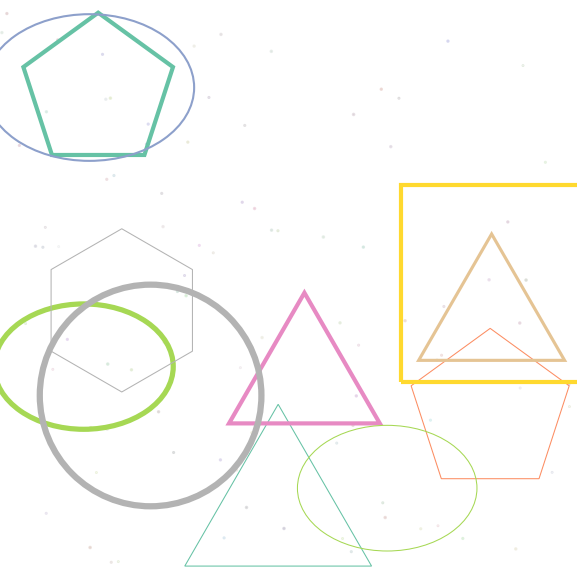[{"shape": "triangle", "thickness": 0.5, "radius": 0.93, "center": [0.482, 0.112]}, {"shape": "pentagon", "thickness": 2, "radius": 0.68, "center": [0.17, 0.841]}, {"shape": "pentagon", "thickness": 0.5, "radius": 0.72, "center": [0.849, 0.287]}, {"shape": "oval", "thickness": 1, "radius": 0.91, "center": [0.155, 0.848]}, {"shape": "triangle", "thickness": 2, "radius": 0.75, "center": [0.527, 0.341]}, {"shape": "oval", "thickness": 0.5, "radius": 0.78, "center": [0.67, 0.154]}, {"shape": "oval", "thickness": 2.5, "radius": 0.78, "center": [0.145, 0.364]}, {"shape": "square", "thickness": 2, "radius": 0.85, "center": [0.865, 0.509]}, {"shape": "triangle", "thickness": 1.5, "radius": 0.73, "center": [0.851, 0.448]}, {"shape": "hexagon", "thickness": 0.5, "radius": 0.71, "center": [0.211, 0.462]}, {"shape": "circle", "thickness": 3, "radius": 0.96, "center": [0.261, 0.314]}]